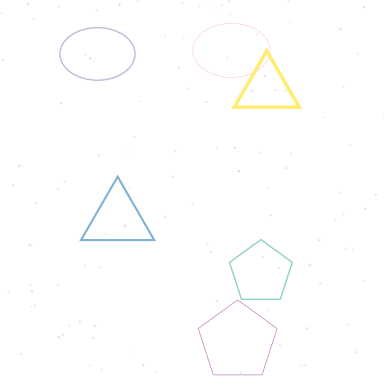[{"shape": "pentagon", "thickness": 1, "radius": 0.43, "center": [0.678, 0.292]}, {"shape": "oval", "thickness": 1, "radius": 0.49, "center": [0.253, 0.86]}, {"shape": "triangle", "thickness": 1.5, "radius": 0.55, "center": [0.306, 0.431]}, {"shape": "oval", "thickness": 0.5, "radius": 0.5, "center": [0.601, 0.869]}, {"shape": "pentagon", "thickness": 0.5, "radius": 0.54, "center": [0.617, 0.113]}, {"shape": "triangle", "thickness": 2.5, "radius": 0.49, "center": [0.693, 0.77]}]